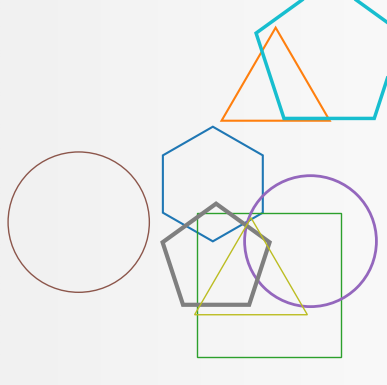[{"shape": "hexagon", "thickness": 1.5, "radius": 0.74, "center": [0.549, 0.522]}, {"shape": "triangle", "thickness": 1.5, "radius": 0.81, "center": [0.711, 0.767]}, {"shape": "square", "thickness": 1, "radius": 0.93, "center": [0.694, 0.259]}, {"shape": "circle", "thickness": 2, "radius": 0.85, "center": [0.801, 0.374]}, {"shape": "circle", "thickness": 1, "radius": 0.91, "center": [0.203, 0.423]}, {"shape": "pentagon", "thickness": 3, "radius": 0.73, "center": [0.558, 0.326]}, {"shape": "triangle", "thickness": 1, "radius": 0.84, "center": [0.648, 0.266]}, {"shape": "pentagon", "thickness": 2.5, "radius": 0.99, "center": [0.849, 0.853]}]